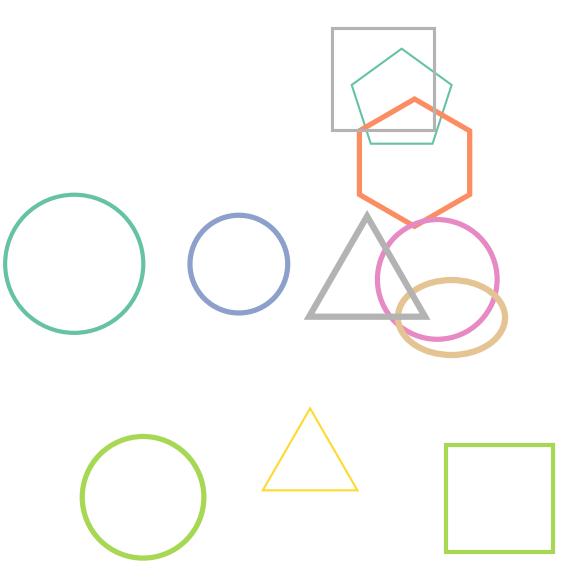[{"shape": "circle", "thickness": 2, "radius": 0.6, "center": [0.129, 0.542]}, {"shape": "pentagon", "thickness": 1, "radius": 0.45, "center": [0.696, 0.824]}, {"shape": "hexagon", "thickness": 2.5, "radius": 0.55, "center": [0.718, 0.717]}, {"shape": "circle", "thickness": 2.5, "radius": 0.42, "center": [0.414, 0.542]}, {"shape": "circle", "thickness": 2.5, "radius": 0.52, "center": [0.757, 0.515]}, {"shape": "circle", "thickness": 2.5, "radius": 0.53, "center": [0.248, 0.138]}, {"shape": "square", "thickness": 2, "radius": 0.47, "center": [0.865, 0.136]}, {"shape": "triangle", "thickness": 1, "radius": 0.47, "center": [0.537, 0.197]}, {"shape": "oval", "thickness": 3, "radius": 0.46, "center": [0.782, 0.449]}, {"shape": "square", "thickness": 1.5, "radius": 0.44, "center": [0.663, 0.863]}, {"shape": "triangle", "thickness": 3, "radius": 0.58, "center": [0.636, 0.509]}]